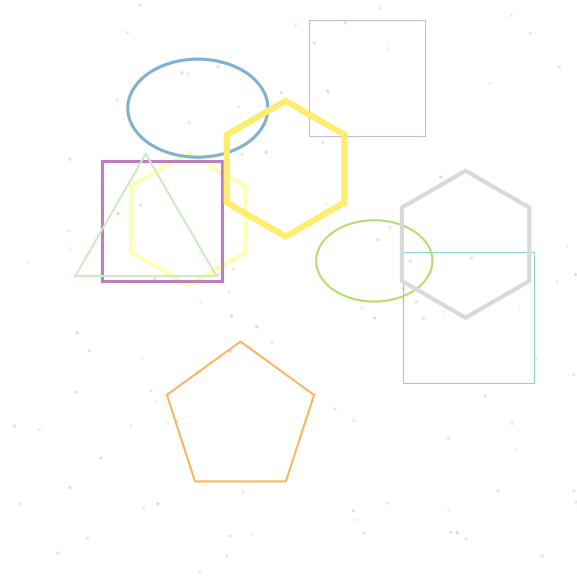[{"shape": "square", "thickness": 0.5, "radius": 0.57, "center": [0.811, 0.449]}, {"shape": "hexagon", "thickness": 2, "radius": 0.57, "center": [0.326, 0.619]}, {"shape": "square", "thickness": 0.5, "radius": 0.5, "center": [0.635, 0.863]}, {"shape": "oval", "thickness": 1.5, "radius": 0.61, "center": [0.343, 0.812]}, {"shape": "pentagon", "thickness": 1, "radius": 0.67, "center": [0.416, 0.274]}, {"shape": "oval", "thickness": 1, "radius": 0.5, "center": [0.648, 0.547]}, {"shape": "hexagon", "thickness": 2, "radius": 0.64, "center": [0.806, 0.576]}, {"shape": "square", "thickness": 1.5, "radius": 0.52, "center": [0.281, 0.616]}, {"shape": "triangle", "thickness": 1, "radius": 0.71, "center": [0.252, 0.592]}, {"shape": "hexagon", "thickness": 3, "radius": 0.59, "center": [0.495, 0.707]}]